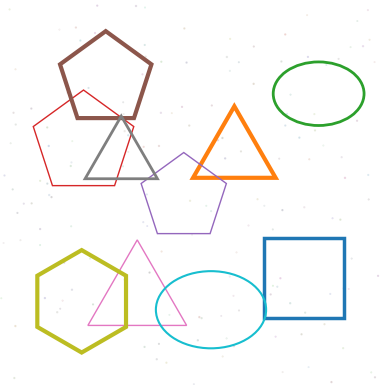[{"shape": "square", "thickness": 2.5, "radius": 0.52, "center": [0.79, 0.279]}, {"shape": "triangle", "thickness": 3, "radius": 0.62, "center": [0.609, 0.6]}, {"shape": "oval", "thickness": 2, "radius": 0.59, "center": [0.828, 0.757]}, {"shape": "pentagon", "thickness": 1, "radius": 0.69, "center": [0.217, 0.629]}, {"shape": "pentagon", "thickness": 1, "radius": 0.58, "center": [0.477, 0.487]}, {"shape": "pentagon", "thickness": 3, "radius": 0.62, "center": [0.275, 0.794]}, {"shape": "triangle", "thickness": 1, "radius": 0.74, "center": [0.356, 0.229]}, {"shape": "triangle", "thickness": 2, "radius": 0.54, "center": [0.315, 0.59]}, {"shape": "hexagon", "thickness": 3, "radius": 0.67, "center": [0.212, 0.217]}, {"shape": "oval", "thickness": 1.5, "radius": 0.72, "center": [0.548, 0.195]}]